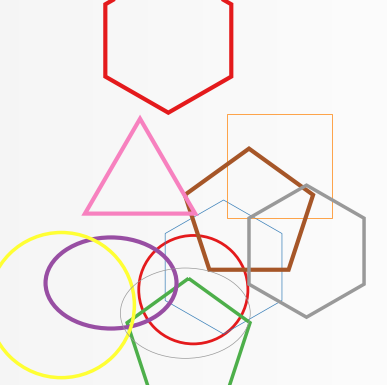[{"shape": "circle", "thickness": 2, "radius": 0.7, "center": [0.499, 0.248]}, {"shape": "hexagon", "thickness": 3, "radius": 0.94, "center": [0.434, 0.895]}, {"shape": "hexagon", "thickness": 0.5, "radius": 0.87, "center": [0.577, 0.306]}, {"shape": "pentagon", "thickness": 2.5, "radius": 0.83, "center": [0.487, 0.11]}, {"shape": "oval", "thickness": 3, "radius": 0.85, "center": [0.287, 0.265]}, {"shape": "square", "thickness": 0.5, "radius": 0.68, "center": [0.72, 0.57]}, {"shape": "circle", "thickness": 2.5, "radius": 0.94, "center": [0.158, 0.208]}, {"shape": "pentagon", "thickness": 3, "radius": 0.87, "center": [0.643, 0.44]}, {"shape": "triangle", "thickness": 3, "radius": 0.82, "center": [0.361, 0.527]}, {"shape": "hexagon", "thickness": 2.5, "radius": 0.86, "center": [0.791, 0.348]}, {"shape": "oval", "thickness": 0.5, "radius": 0.84, "center": [0.478, 0.187]}]